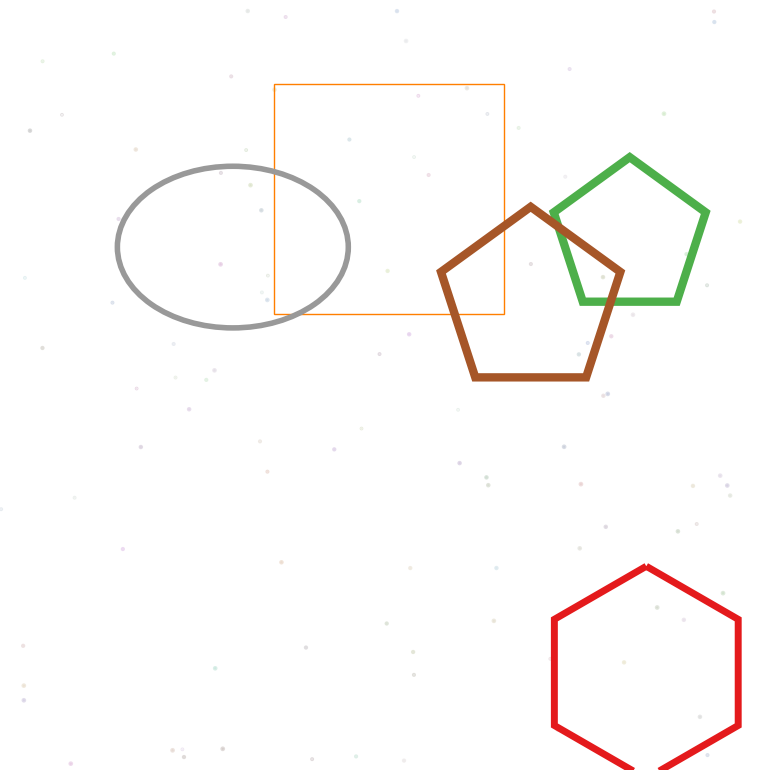[{"shape": "hexagon", "thickness": 2.5, "radius": 0.69, "center": [0.839, 0.127]}, {"shape": "pentagon", "thickness": 3, "radius": 0.52, "center": [0.818, 0.692]}, {"shape": "square", "thickness": 0.5, "radius": 0.75, "center": [0.505, 0.742]}, {"shape": "pentagon", "thickness": 3, "radius": 0.61, "center": [0.689, 0.609]}, {"shape": "oval", "thickness": 2, "radius": 0.75, "center": [0.302, 0.679]}]